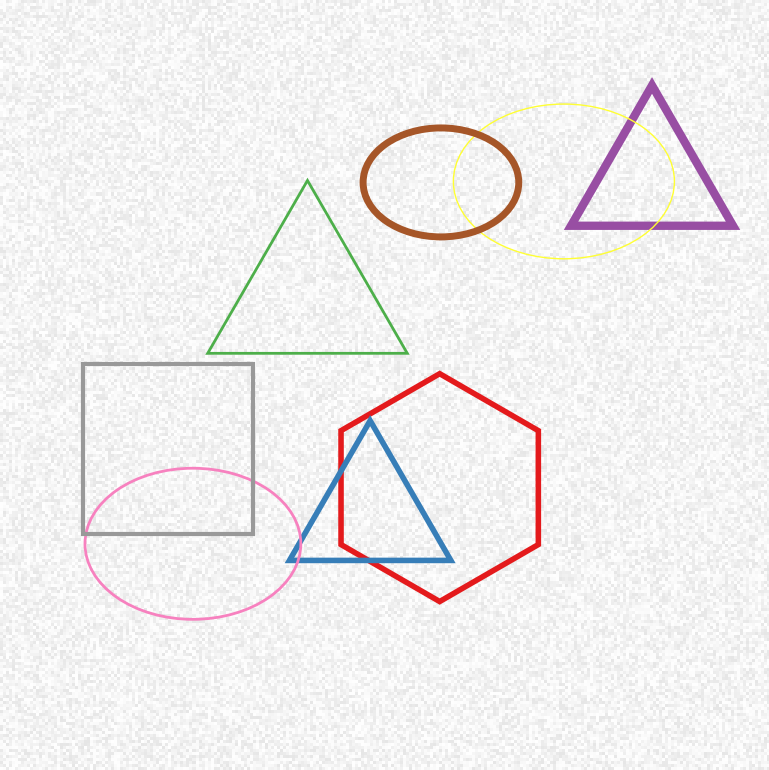[{"shape": "hexagon", "thickness": 2, "radius": 0.74, "center": [0.571, 0.367]}, {"shape": "triangle", "thickness": 2, "radius": 0.61, "center": [0.481, 0.333]}, {"shape": "triangle", "thickness": 1, "radius": 0.75, "center": [0.399, 0.616]}, {"shape": "triangle", "thickness": 3, "radius": 0.61, "center": [0.847, 0.768]}, {"shape": "oval", "thickness": 0.5, "radius": 0.72, "center": [0.732, 0.764]}, {"shape": "oval", "thickness": 2.5, "radius": 0.51, "center": [0.573, 0.763]}, {"shape": "oval", "thickness": 1, "radius": 0.7, "center": [0.251, 0.294]}, {"shape": "square", "thickness": 1.5, "radius": 0.55, "center": [0.218, 0.417]}]